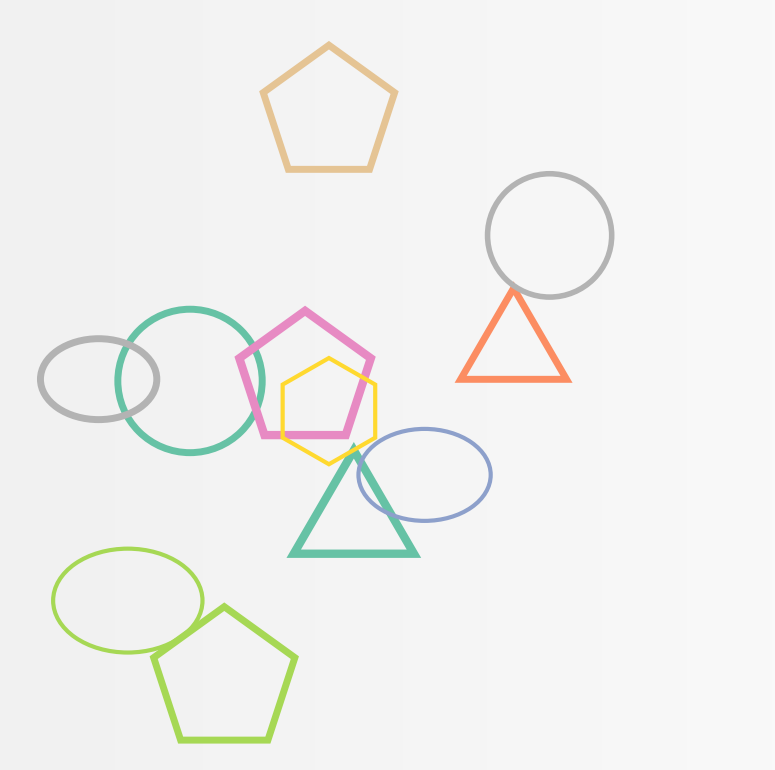[{"shape": "triangle", "thickness": 3, "radius": 0.45, "center": [0.457, 0.326]}, {"shape": "circle", "thickness": 2.5, "radius": 0.47, "center": [0.245, 0.505]}, {"shape": "triangle", "thickness": 2.5, "radius": 0.39, "center": [0.663, 0.547]}, {"shape": "oval", "thickness": 1.5, "radius": 0.43, "center": [0.548, 0.383]}, {"shape": "pentagon", "thickness": 3, "radius": 0.45, "center": [0.394, 0.507]}, {"shape": "oval", "thickness": 1.5, "radius": 0.48, "center": [0.165, 0.22]}, {"shape": "pentagon", "thickness": 2.5, "radius": 0.48, "center": [0.289, 0.116]}, {"shape": "hexagon", "thickness": 1.5, "radius": 0.34, "center": [0.424, 0.466]}, {"shape": "pentagon", "thickness": 2.5, "radius": 0.45, "center": [0.424, 0.852]}, {"shape": "oval", "thickness": 2.5, "radius": 0.38, "center": [0.127, 0.508]}, {"shape": "circle", "thickness": 2, "radius": 0.4, "center": [0.709, 0.694]}]